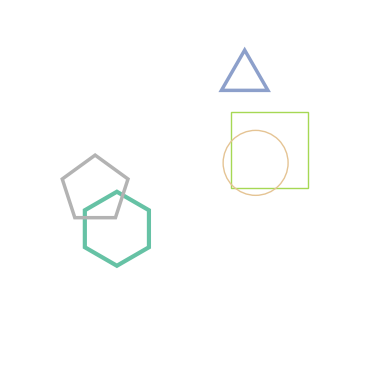[{"shape": "hexagon", "thickness": 3, "radius": 0.48, "center": [0.304, 0.406]}, {"shape": "triangle", "thickness": 2.5, "radius": 0.35, "center": [0.636, 0.8]}, {"shape": "square", "thickness": 1, "radius": 0.5, "center": [0.701, 0.61]}, {"shape": "circle", "thickness": 1, "radius": 0.42, "center": [0.664, 0.577]}, {"shape": "pentagon", "thickness": 2.5, "radius": 0.45, "center": [0.247, 0.507]}]